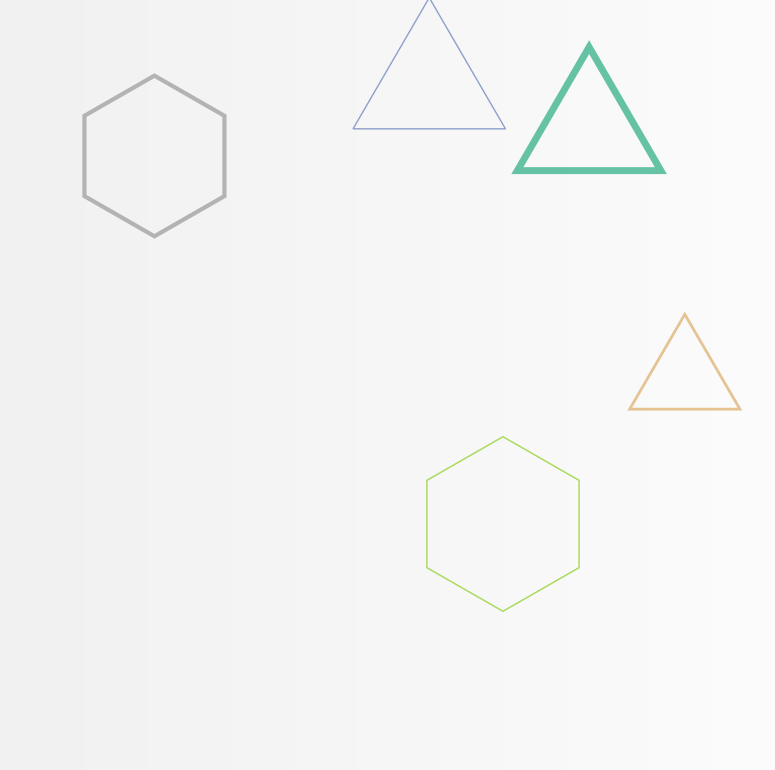[{"shape": "triangle", "thickness": 2.5, "radius": 0.53, "center": [0.76, 0.832]}, {"shape": "triangle", "thickness": 0.5, "radius": 0.57, "center": [0.554, 0.889]}, {"shape": "hexagon", "thickness": 0.5, "radius": 0.57, "center": [0.649, 0.319]}, {"shape": "triangle", "thickness": 1, "radius": 0.41, "center": [0.884, 0.51]}, {"shape": "hexagon", "thickness": 1.5, "radius": 0.52, "center": [0.199, 0.797]}]